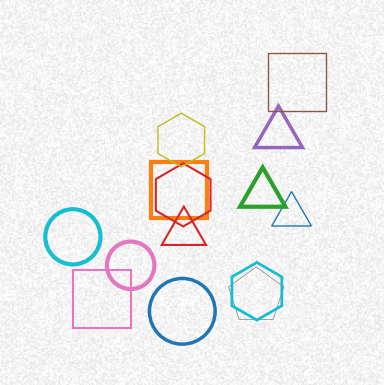[{"shape": "triangle", "thickness": 1, "radius": 0.3, "center": [0.757, 0.443]}, {"shape": "circle", "thickness": 2.5, "radius": 0.43, "center": [0.473, 0.191]}, {"shape": "square", "thickness": 3, "radius": 0.37, "center": [0.465, 0.506]}, {"shape": "triangle", "thickness": 3, "radius": 0.34, "center": [0.682, 0.497]}, {"shape": "triangle", "thickness": 1.5, "radius": 0.33, "center": [0.478, 0.397]}, {"shape": "hexagon", "thickness": 1.5, "radius": 0.41, "center": [0.476, 0.494]}, {"shape": "triangle", "thickness": 2.5, "radius": 0.36, "center": [0.723, 0.653]}, {"shape": "square", "thickness": 1, "radius": 0.38, "center": [0.771, 0.788]}, {"shape": "circle", "thickness": 3, "radius": 0.31, "center": [0.339, 0.311]}, {"shape": "square", "thickness": 1.5, "radius": 0.37, "center": [0.265, 0.223]}, {"shape": "pentagon", "thickness": 0.5, "radius": 0.38, "center": [0.665, 0.231]}, {"shape": "hexagon", "thickness": 1, "radius": 0.35, "center": [0.471, 0.636]}, {"shape": "hexagon", "thickness": 2, "radius": 0.37, "center": [0.667, 0.243]}, {"shape": "circle", "thickness": 3, "radius": 0.36, "center": [0.189, 0.385]}]